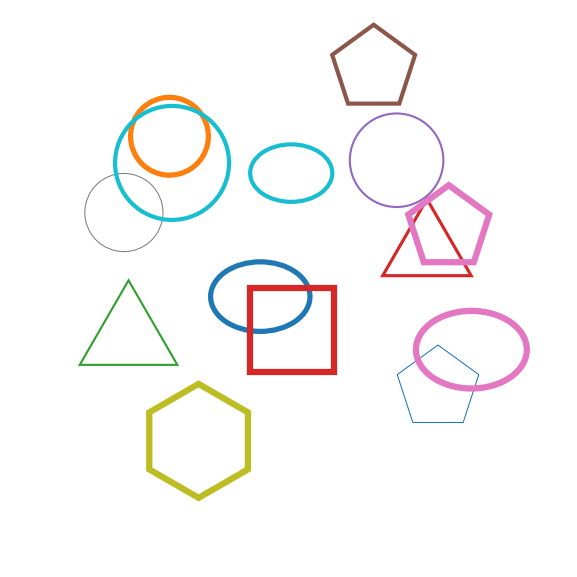[{"shape": "oval", "thickness": 2.5, "radius": 0.43, "center": [0.451, 0.486]}, {"shape": "pentagon", "thickness": 0.5, "radius": 0.37, "center": [0.758, 0.328]}, {"shape": "circle", "thickness": 2.5, "radius": 0.34, "center": [0.293, 0.763]}, {"shape": "triangle", "thickness": 1, "radius": 0.49, "center": [0.223, 0.416]}, {"shape": "square", "thickness": 3, "radius": 0.36, "center": [0.505, 0.427]}, {"shape": "triangle", "thickness": 1.5, "radius": 0.44, "center": [0.739, 0.566]}, {"shape": "circle", "thickness": 1, "radius": 0.4, "center": [0.687, 0.722]}, {"shape": "pentagon", "thickness": 2, "radius": 0.38, "center": [0.647, 0.881]}, {"shape": "oval", "thickness": 3, "radius": 0.48, "center": [0.816, 0.394]}, {"shape": "pentagon", "thickness": 3, "radius": 0.37, "center": [0.777, 0.605]}, {"shape": "circle", "thickness": 0.5, "radius": 0.34, "center": [0.215, 0.631]}, {"shape": "hexagon", "thickness": 3, "radius": 0.49, "center": [0.344, 0.236]}, {"shape": "circle", "thickness": 2, "radius": 0.49, "center": [0.298, 0.717]}, {"shape": "oval", "thickness": 2, "radius": 0.36, "center": [0.504, 0.699]}]